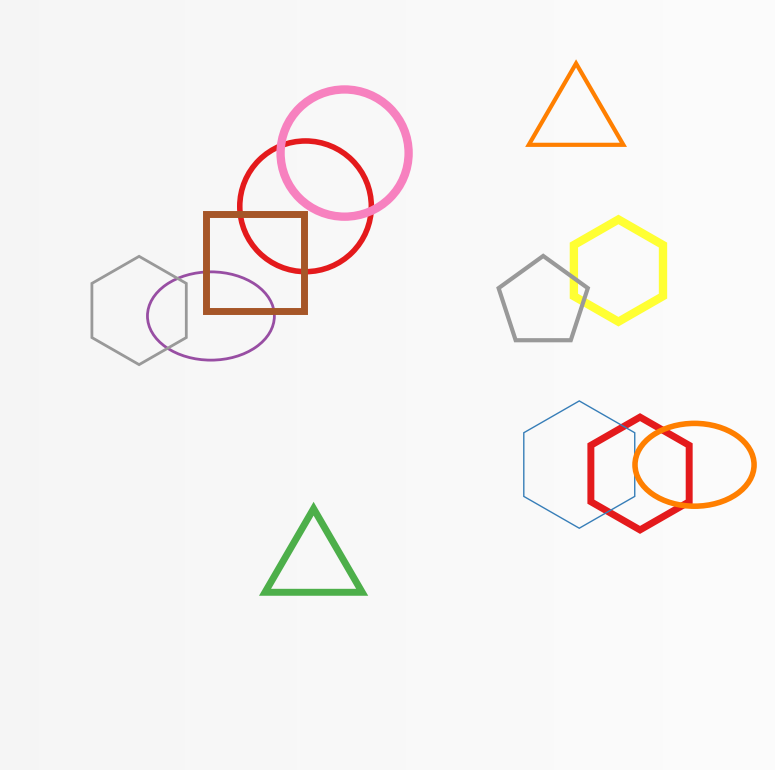[{"shape": "hexagon", "thickness": 2.5, "radius": 0.37, "center": [0.826, 0.385]}, {"shape": "circle", "thickness": 2, "radius": 0.42, "center": [0.394, 0.732]}, {"shape": "hexagon", "thickness": 0.5, "radius": 0.41, "center": [0.747, 0.397]}, {"shape": "triangle", "thickness": 2.5, "radius": 0.36, "center": [0.405, 0.267]}, {"shape": "oval", "thickness": 1, "radius": 0.41, "center": [0.272, 0.59]}, {"shape": "oval", "thickness": 2, "radius": 0.38, "center": [0.896, 0.396]}, {"shape": "triangle", "thickness": 1.5, "radius": 0.35, "center": [0.743, 0.847]}, {"shape": "hexagon", "thickness": 3, "radius": 0.33, "center": [0.798, 0.649]}, {"shape": "square", "thickness": 2.5, "radius": 0.31, "center": [0.329, 0.659]}, {"shape": "circle", "thickness": 3, "radius": 0.41, "center": [0.445, 0.801]}, {"shape": "pentagon", "thickness": 1.5, "radius": 0.3, "center": [0.701, 0.607]}, {"shape": "hexagon", "thickness": 1, "radius": 0.35, "center": [0.179, 0.597]}]